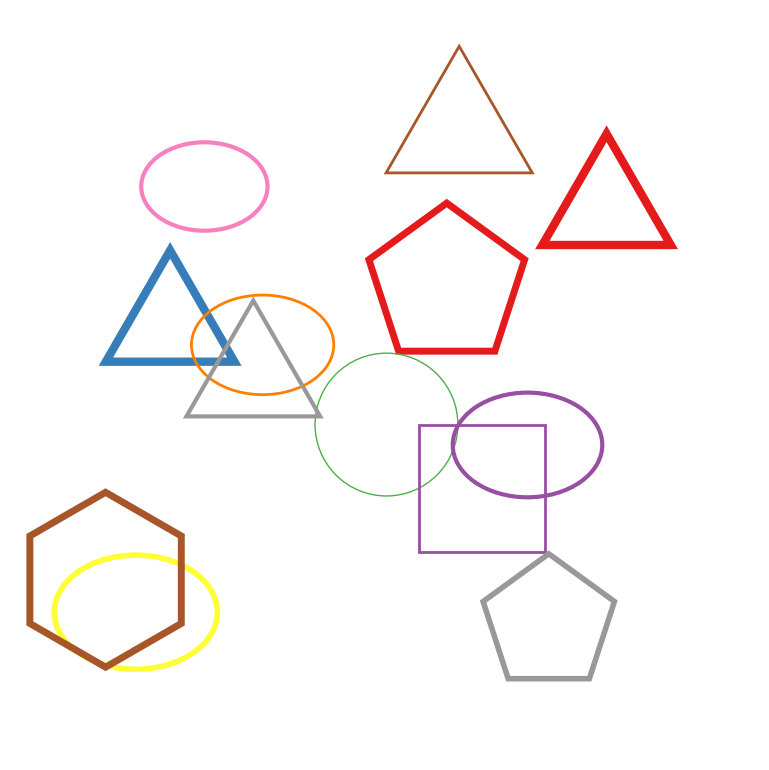[{"shape": "pentagon", "thickness": 2.5, "radius": 0.53, "center": [0.58, 0.63]}, {"shape": "triangle", "thickness": 3, "radius": 0.48, "center": [0.788, 0.73]}, {"shape": "triangle", "thickness": 3, "radius": 0.48, "center": [0.221, 0.578]}, {"shape": "circle", "thickness": 0.5, "radius": 0.46, "center": [0.502, 0.449]}, {"shape": "square", "thickness": 1, "radius": 0.41, "center": [0.626, 0.366]}, {"shape": "oval", "thickness": 1.5, "radius": 0.49, "center": [0.685, 0.422]}, {"shape": "oval", "thickness": 1, "radius": 0.46, "center": [0.341, 0.552]}, {"shape": "oval", "thickness": 2, "radius": 0.53, "center": [0.176, 0.205]}, {"shape": "hexagon", "thickness": 2.5, "radius": 0.57, "center": [0.137, 0.247]}, {"shape": "triangle", "thickness": 1, "radius": 0.55, "center": [0.596, 0.83]}, {"shape": "oval", "thickness": 1.5, "radius": 0.41, "center": [0.265, 0.758]}, {"shape": "triangle", "thickness": 1.5, "radius": 0.5, "center": [0.329, 0.509]}, {"shape": "pentagon", "thickness": 2, "radius": 0.45, "center": [0.713, 0.191]}]